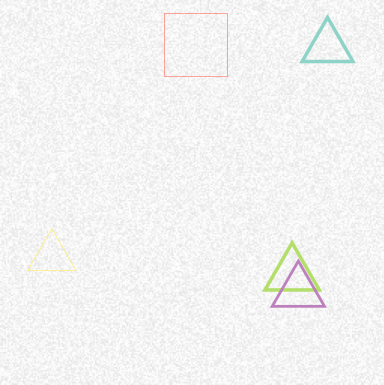[{"shape": "triangle", "thickness": 2.5, "radius": 0.38, "center": [0.851, 0.878]}, {"shape": "square", "thickness": 0.5, "radius": 0.41, "center": [0.508, 0.884]}, {"shape": "triangle", "thickness": 2.5, "radius": 0.41, "center": [0.759, 0.288]}, {"shape": "triangle", "thickness": 2, "radius": 0.39, "center": [0.775, 0.244]}, {"shape": "triangle", "thickness": 0.5, "radius": 0.36, "center": [0.134, 0.333]}]